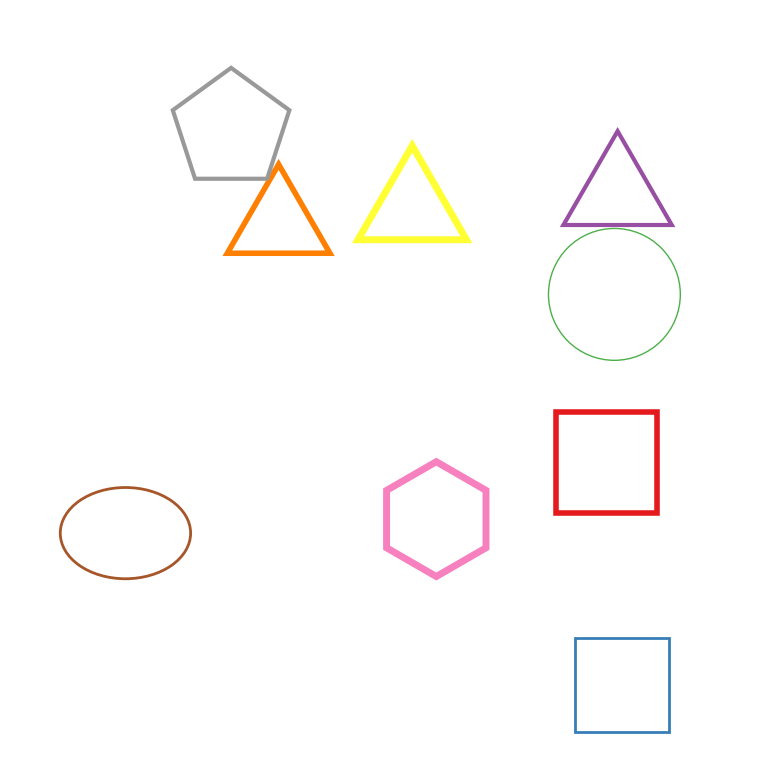[{"shape": "square", "thickness": 2, "radius": 0.33, "center": [0.788, 0.4]}, {"shape": "square", "thickness": 1, "radius": 0.3, "center": [0.808, 0.11]}, {"shape": "circle", "thickness": 0.5, "radius": 0.43, "center": [0.798, 0.618]}, {"shape": "triangle", "thickness": 1.5, "radius": 0.41, "center": [0.802, 0.748]}, {"shape": "triangle", "thickness": 2, "radius": 0.38, "center": [0.362, 0.71]}, {"shape": "triangle", "thickness": 2.5, "radius": 0.41, "center": [0.535, 0.729]}, {"shape": "oval", "thickness": 1, "radius": 0.42, "center": [0.163, 0.308]}, {"shape": "hexagon", "thickness": 2.5, "radius": 0.37, "center": [0.567, 0.326]}, {"shape": "pentagon", "thickness": 1.5, "radius": 0.4, "center": [0.3, 0.832]}]